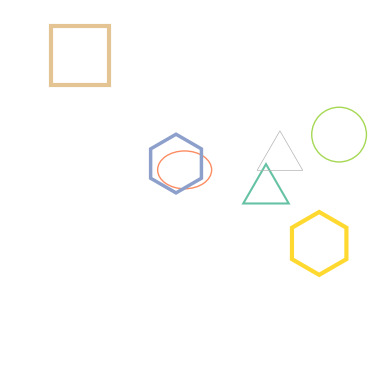[{"shape": "triangle", "thickness": 1.5, "radius": 0.34, "center": [0.691, 0.506]}, {"shape": "oval", "thickness": 1, "radius": 0.35, "center": [0.48, 0.559]}, {"shape": "hexagon", "thickness": 2.5, "radius": 0.38, "center": [0.457, 0.575]}, {"shape": "circle", "thickness": 1, "radius": 0.36, "center": [0.881, 0.65]}, {"shape": "hexagon", "thickness": 3, "radius": 0.41, "center": [0.829, 0.368]}, {"shape": "square", "thickness": 3, "radius": 0.38, "center": [0.207, 0.856]}, {"shape": "triangle", "thickness": 0.5, "radius": 0.34, "center": [0.727, 0.592]}]